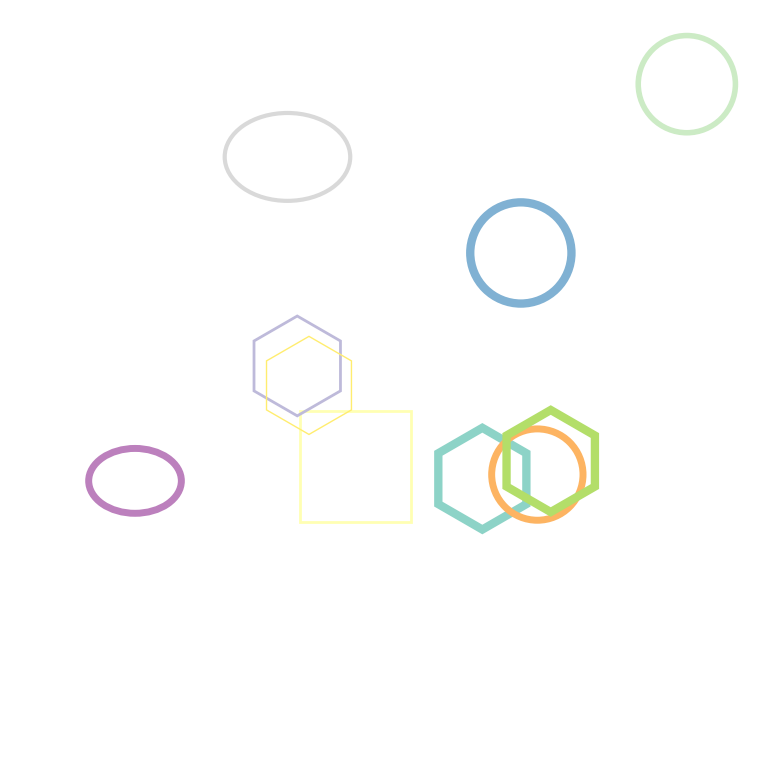[{"shape": "hexagon", "thickness": 3, "radius": 0.33, "center": [0.626, 0.378]}, {"shape": "square", "thickness": 1, "radius": 0.36, "center": [0.462, 0.394]}, {"shape": "hexagon", "thickness": 1, "radius": 0.32, "center": [0.386, 0.525]}, {"shape": "circle", "thickness": 3, "radius": 0.33, "center": [0.676, 0.671]}, {"shape": "circle", "thickness": 2.5, "radius": 0.3, "center": [0.698, 0.384]}, {"shape": "hexagon", "thickness": 3, "radius": 0.33, "center": [0.715, 0.401]}, {"shape": "oval", "thickness": 1.5, "radius": 0.41, "center": [0.373, 0.796]}, {"shape": "oval", "thickness": 2.5, "radius": 0.3, "center": [0.175, 0.376]}, {"shape": "circle", "thickness": 2, "radius": 0.32, "center": [0.892, 0.891]}, {"shape": "hexagon", "thickness": 0.5, "radius": 0.32, "center": [0.401, 0.499]}]